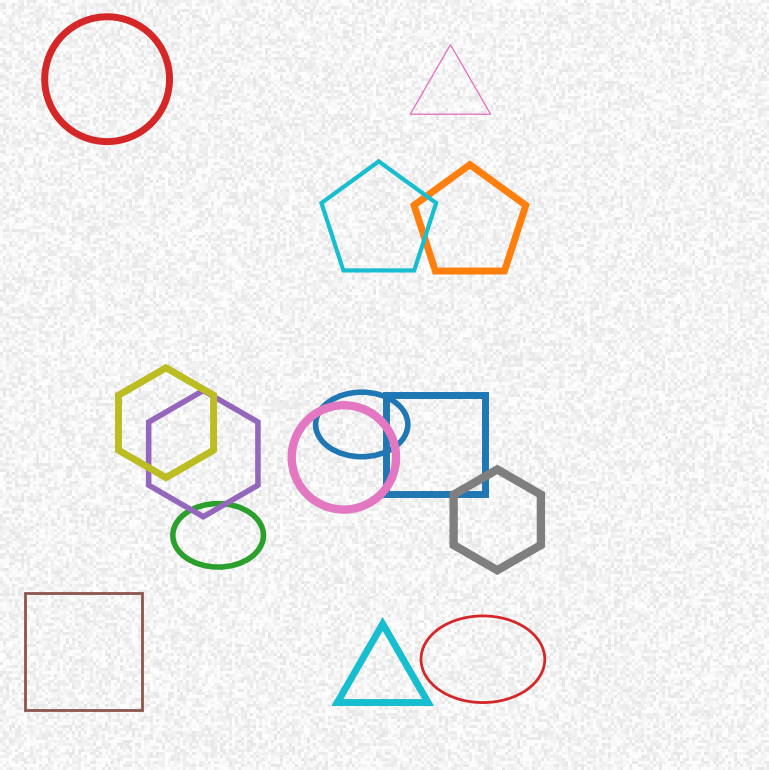[{"shape": "oval", "thickness": 2, "radius": 0.3, "center": [0.47, 0.449]}, {"shape": "square", "thickness": 2.5, "radius": 0.32, "center": [0.566, 0.423]}, {"shape": "pentagon", "thickness": 2.5, "radius": 0.38, "center": [0.61, 0.71]}, {"shape": "oval", "thickness": 2, "radius": 0.29, "center": [0.283, 0.305]}, {"shape": "circle", "thickness": 2.5, "radius": 0.41, "center": [0.139, 0.897]}, {"shape": "oval", "thickness": 1, "radius": 0.4, "center": [0.627, 0.144]}, {"shape": "hexagon", "thickness": 2, "radius": 0.41, "center": [0.264, 0.411]}, {"shape": "square", "thickness": 1, "radius": 0.38, "center": [0.109, 0.154]}, {"shape": "circle", "thickness": 3, "radius": 0.34, "center": [0.447, 0.406]}, {"shape": "triangle", "thickness": 0.5, "radius": 0.3, "center": [0.585, 0.882]}, {"shape": "hexagon", "thickness": 3, "radius": 0.33, "center": [0.646, 0.325]}, {"shape": "hexagon", "thickness": 2.5, "radius": 0.36, "center": [0.216, 0.451]}, {"shape": "triangle", "thickness": 2.5, "radius": 0.34, "center": [0.497, 0.122]}, {"shape": "pentagon", "thickness": 1.5, "radius": 0.39, "center": [0.492, 0.712]}]